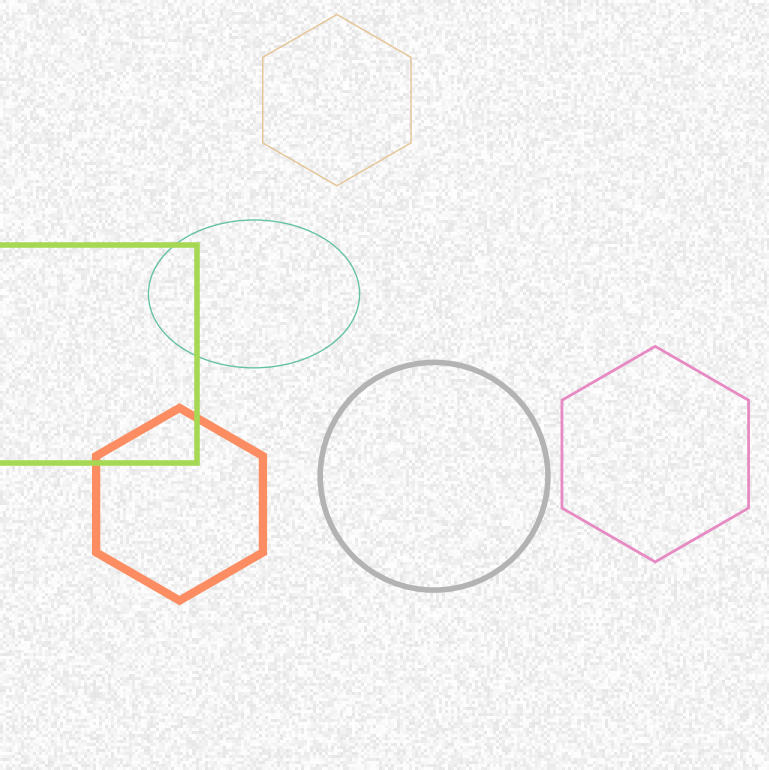[{"shape": "oval", "thickness": 0.5, "radius": 0.69, "center": [0.33, 0.618]}, {"shape": "hexagon", "thickness": 3, "radius": 0.63, "center": [0.233, 0.345]}, {"shape": "hexagon", "thickness": 1, "radius": 0.7, "center": [0.851, 0.41]}, {"shape": "square", "thickness": 2, "radius": 0.71, "center": [0.114, 0.54]}, {"shape": "hexagon", "thickness": 0.5, "radius": 0.56, "center": [0.437, 0.87]}, {"shape": "circle", "thickness": 2, "radius": 0.74, "center": [0.564, 0.381]}]